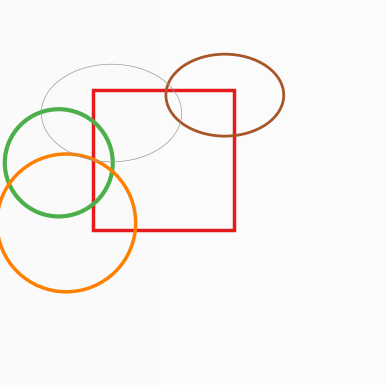[{"shape": "square", "thickness": 2.5, "radius": 0.91, "center": [0.422, 0.584]}, {"shape": "circle", "thickness": 3, "radius": 0.7, "center": [0.152, 0.577]}, {"shape": "circle", "thickness": 2.5, "radius": 0.89, "center": [0.171, 0.421]}, {"shape": "oval", "thickness": 2, "radius": 0.76, "center": [0.58, 0.753]}, {"shape": "oval", "thickness": 0.5, "radius": 0.91, "center": [0.288, 0.706]}]